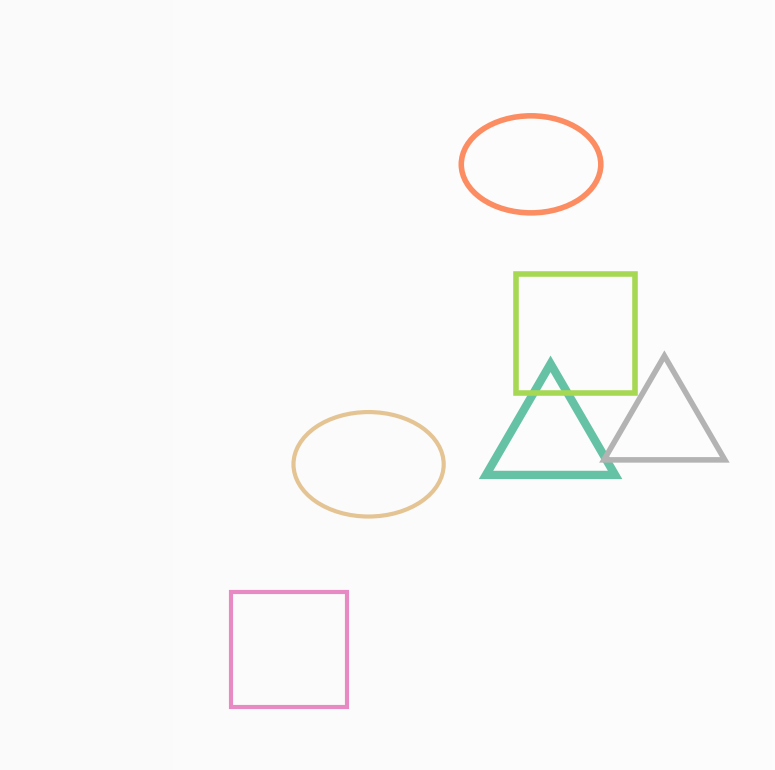[{"shape": "triangle", "thickness": 3, "radius": 0.48, "center": [0.71, 0.431]}, {"shape": "oval", "thickness": 2, "radius": 0.45, "center": [0.685, 0.787]}, {"shape": "square", "thickness": 1.5, "radius": 0.37, "center": [0.373, 0.156]}, {"shape": "square", "thickness": 2, "radius": 0.39, "center": [0.743, 0.567]}, {"shape": "oval", "thickness": 1.5, "radius": 0.48, "center": [0.476, 0.397]}, {"shape": "triangle", "thickness": 2, "radius": 0.45, "center": [0.857, 0.448]}]